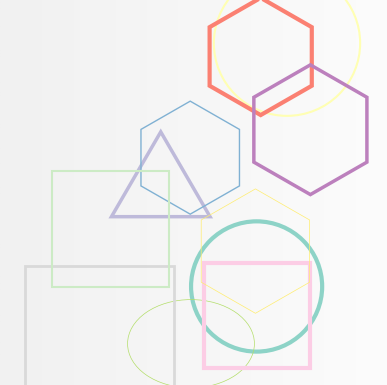[{"shape": "circle", "thickness": 3, "radius": 0.85, "center": [0.662, 0.256]}, {"shape": "circle", "thickness": 1.5, "radius": 0.94, "center": [0.741, 0.888]}, {"shape": "triangle", "thickness": 2.5, "radius": 0.73, "center": [0.415, 0.511]}, {"shape": "hexagon", "thickness": 3, "radius": 0.76, "center": [0.673, 0.853]}, {"shape": "hexagon", "thickness": 1, "radius": 0.73, "center": [0.491, 0.59]}, {"shape": "oval", "thickness": 0.5, "radius": 0.82, "center": [0.493, 0.107]}, {"shape": "square", "thickness": 3, "radius": 0.68, "center": [0.663, 0.18]}, {"shape": "square", "thickness": 2, "radius": 0.96, "center": [0.256, 0.116]}, {"shape": "hexagon", "thickness": 2.5, "radius": 0.84, "center": [0.801, 0.663]}, {"shape": "square", "thickness": 1.5, "radius": 0.76, "center": [0.284, 0.406]}, {"shape": "hexagon", "thickness": 0.5, "radius": 0.81, "center": [0.659, 0.348]}]